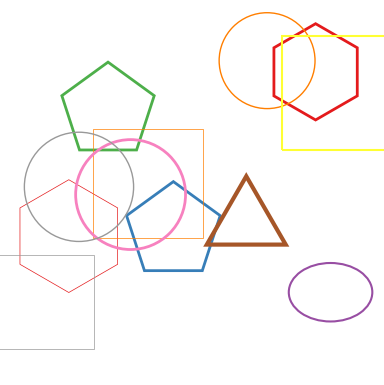[{"shape": "hexagon", "thickness": 2, "radius": 0.62, "center": [0.82, 0.813]}, {"shape": "hexagon", "thickness": 0.5, "radius": 0.73, "center": [0.179, 0.387]}, {"shape": "pentagon", "thickness": 2, "radius": 0.64, "center": [0.45, 0.4]}, {"shape": "pentagon", "thickness": 2, "radius": 0.63, "center": [0.281, 0.713]}, {"shape": "oval", "thickness": 1.5, "radius": 0.54, "center": [0.859, 0.241]}, {"shape": "square", "thickness": 0.5, "radius": 0.71, "center": [0.384, 0.523]}, {"shape": "circle", "thickness": 1, "radius": 0.62, "center": [0.694, 0.842]}, {"shape": "square", "thickness": 1.5, "radius": 0.74, "center": [0.88, 0.76]}, {"shape": "triangle", "thickness": 3, "radius": 0.59, "center": [0.64, 0.424]}, {"shape": "circle", "thickness": 2, "radius": 0.71, "center": [0.339, 0.495]}, {"shape": "square", "thickness": 0.5, "radius": 0.61, "center": [0.121, 0.216]}, {"shape": "circle", "thickness": 1, "radius": 0.71, "center": [0.205, 0.515]}]